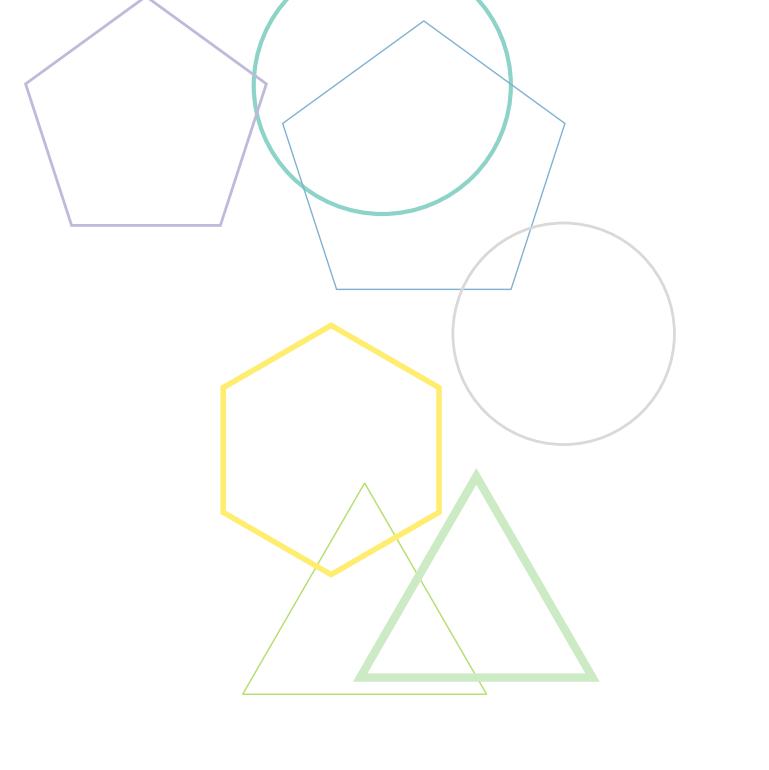[{"shape": "circle", "thickness": 1.5, "radius": 0.83, "center": [0.496, 0.889]}, {"shape": "pentagon", "thickness": 1, "radius": 0.82, "center": [0.19, 0.84]}, {"shape": "pentagon", "thickness": 0.5, "radius": 0.96, "center": [0.55, 0.78]}, {"shape": "triangle", "thickness": 0.5, "radius": 0.91, "center": [0.474, 0.19]}, {"shape": "circle", "thickness": 1, "radius": 0.72, "center": [0.732, 0.567]}, {"shape": "triangle", "thickness": 3, "radius": 0.87, "center": [0.619, 0.207]}, {"shape": "hexagon", "thickness": 2, "radius": 0.81, "center": [0.43, 0.416]}]